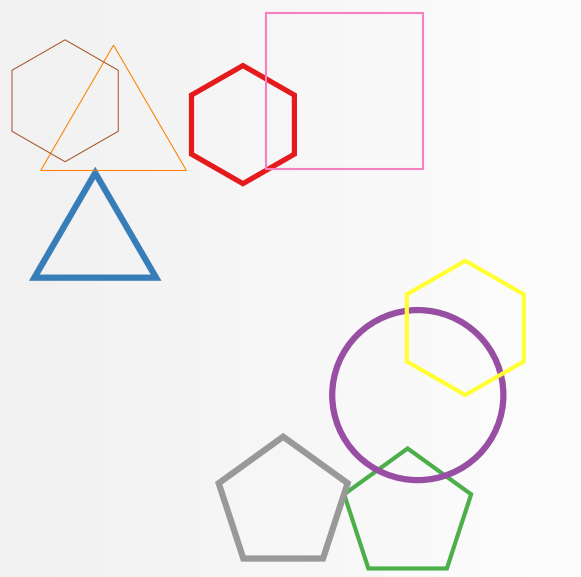[{"shape": "hexagon", "thickness": 2.5, "radius": 0.51, "center": [0.418, 0.783]}, {"shape": "triangle", "thickness": 3, "radius": 0.6, "center": [0.164, 0.579]}, {"shape": "pentagon", "thickness": 2, "radius": 0.57, "center": [0.701, 0.108]}, {"shape": "circle", "thickness": 3, "radius": 0.74, "center": [0.719, 0.315]}, {"shape": "triangle", "thickness": 0.5, "radius": 0.72, "center": [0.195, 0.776]}, {"shape": "hexagon", "thickness": 2, "radius": 0.58, "center": [0.8, 0.431]}, {"shape": "hexagon", "thickness": 0.5, "radius": 0.53, "center": [0.112, 0.825]}, {"shape": "square", "thickness": 1, "radius": 0.67, "center": [0.593, 0.842]}, {"shape": "pentagon", "thickness": 3, "radius": 0.58, "center": [0.487, 0.126]}]